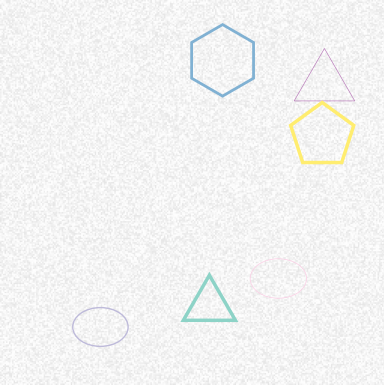[{"shape": "triangle", "thickness": 2.5, "radius": 0.39, "center": [0.544, 0.207]}, {"shape": "oval", "thickness": 1, "radius": 0.36, "center": [0.261, 0.151]}, {"shape": "hexagon", "thickness": 2, "radius": 0.46, "center": [0.578, 0.843]}, {"shape": "oval", "thickness": 0.5, "radius": 0.37, "center": [0.723, 0.277]}, {"shape": "triangle", "thickness": 0.5, "radius": 0.45, "center": [0.843, 0.783]}, {"shape": "pentagon", "thickness": 2.5, "radius": 0.43, "center": [0.837, 0.648]}]